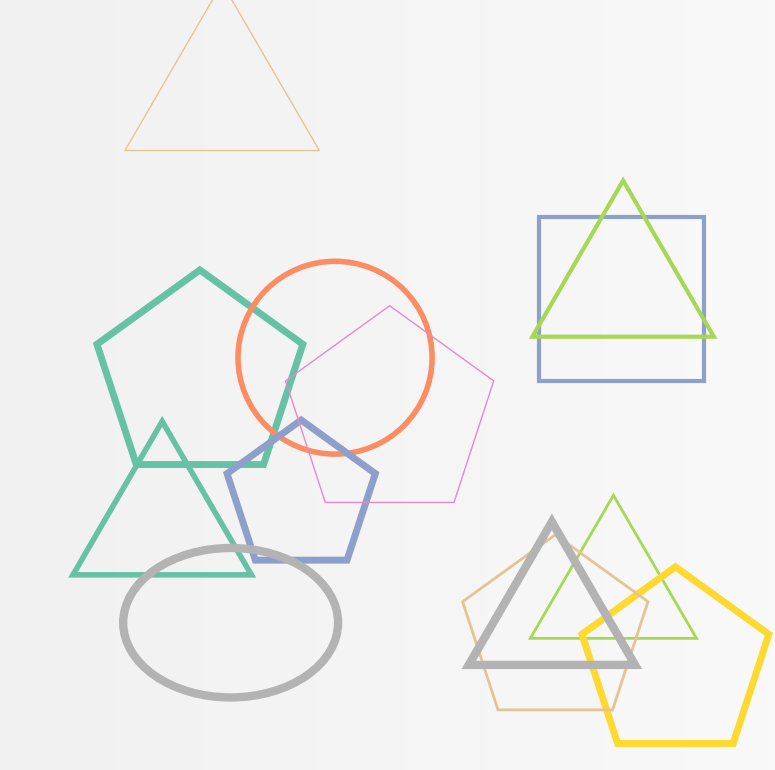[{"shape": "pentagon", "thickness": 2.5, "radius": 0.7, "center": [0.258, 0.51]}, {"shape": "triangle", "thickness": 2, "radius": 0.66, "center": [0.209, 0.32]}, {"shape": "circle", "thickness": 2, "radius": 0.63, "center": [0.432, 0.535]}, {"shape": "pentagon", "thickness": 2.5, "radius": 0.5, "center": [0.389, 0.354]}, {"shape": "square", "thickness": 1.5, "radius": 0.53, "center": [0.802, 0.612]}, {"shape": "pentagon", "thickness": 0.5, "radius": 0.71, "center": [0.503, 0.462]}, {"shape": "triangle", "thickness": 1.5, "radius": 0.68, "center": [0.804, 0.63]}, {"shape": "triangle", "thickness": 1, "radius": 0.62, "center": [0.792, 0.233]}, {"shape": "pentagon", "thickness": 2.5, "radius": 0.63, "center": [0.871, 0.137]}, {"shape": "triangle", "thickness": 0.5, "radius": 0.72, "center": [0.287, 0.877]}, {"shape": "pentagon", "thickness": 1, "radius": 0.63, "center": [0.717, 0.18]}, {"shape": "triangle", "thickness": 3, "radius": 0.62, "center": [0.712, 0.198]}, {"shape": "oval", "thickness": 3, "radius": 0.69, "center": [0.298, 0.191]}]